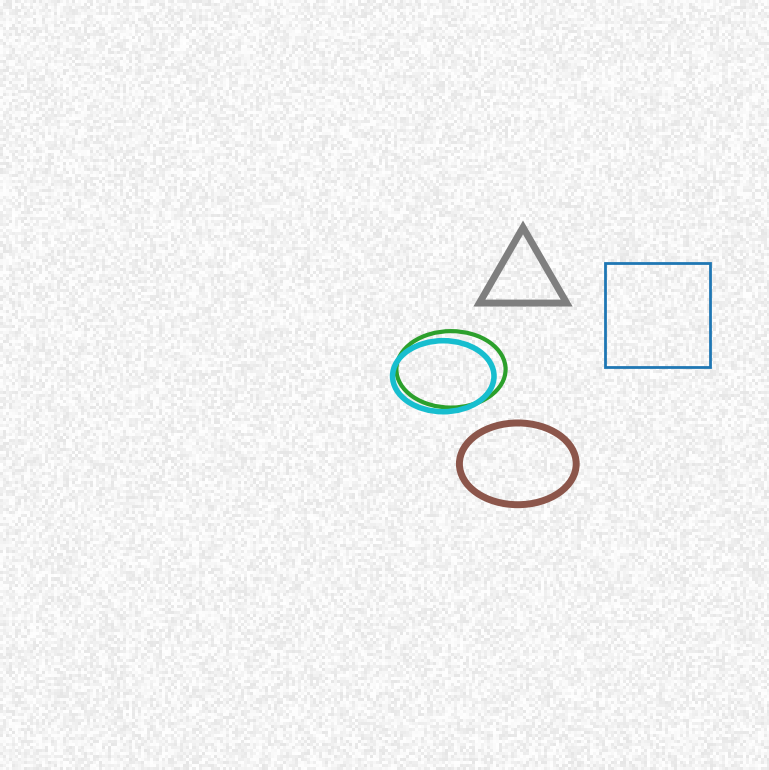[{"shape": "square", "thickness": 1, "radius": 0.34, "center": [0.854, 0.591]}, {"shape": "oval", "thickness": 1.5, "radius": 0.35, "center": [0.586, 0.52]}, {"shape": "oval", "thickness": 2.5, "radius": 0.38, "center": [0.672, 0.398]}, {"shape": "triangle", "thickness": 2.5, "radius": 0.33, "center": [0.679, 0.639]}, {"shape": "oval", "thickness": 2, "radius": 0.33, "center": [0.576, 0.511]}]